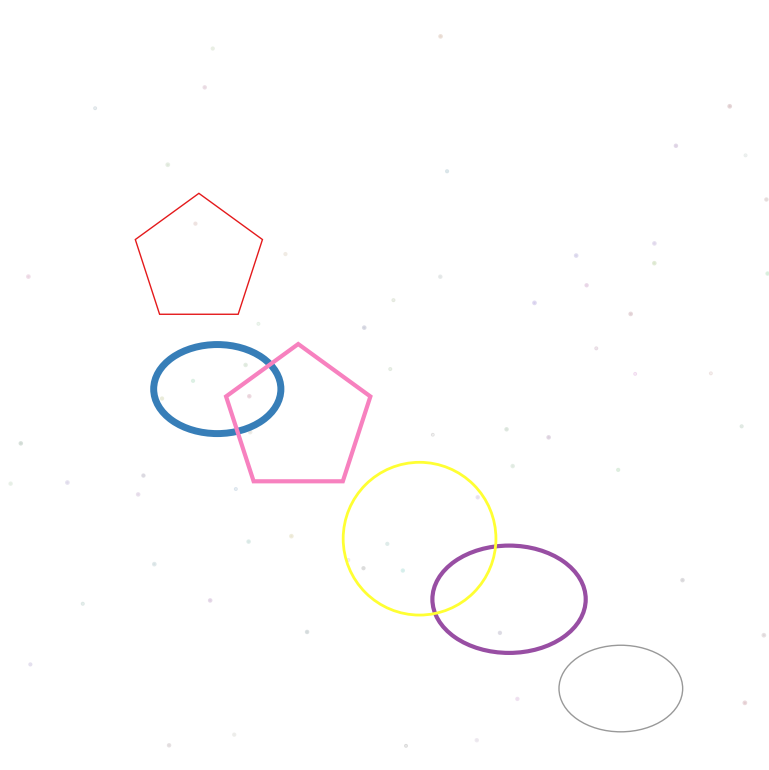[{"shape": "pentagon", "thickness": 0.5, "radius": 0.43, "center": [0.258, 0.662]}, {"shape": "oval", "thickness": 2.5, "radius": 0.41, "center": [0.282, 0.495]}, {"shape": "oval", "thickness": 1.5, "radius": 0.5, "center": [0.661, 0.222]}, {"shape": "circle", "thickness": 1, "radius": 0.5, "center": [0.545, 0.3]}, {"shape": "pentagon", "thickness": 1.5, "radius": 0.49, "center": [0.387, 0.455]}, {"shape": "oval", "thickness": 0.5, "radius": 0.4, "center": [0.806, 0.106]}]